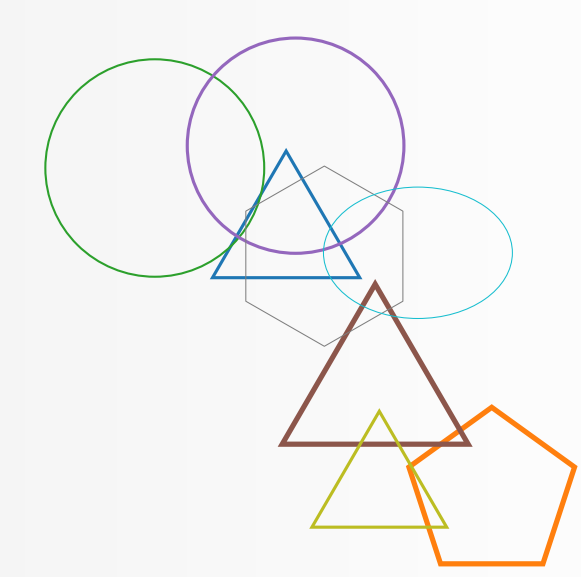[{"shape": "triangle", "thickness": 1.5, "radius": 0.73, "center": [0.492, 0.591]}, {"shape": "pentagon", "thickness": 2.5, "radius": 0.75, "center": [0.846, 0.144]}, {"shape": "circle", "thickness": 1, "radius": 0.94, "center": [0.266, 0.708]}, {"shape": "circle", "thickness": 1.5, "radius": 0.93, "center": [0.509, 0.747]}, {"shape": "triangle", "thickness": 2.5, "radius": 0.92, "center": [0.645, 0.322]}, {"shape": "hexagon", "thickness": 0.5, "radius": 0.78, "center": [0.558, 0.556]}, {"shape": "triangle", "thickness": 1.5, "radius": 0.67, "center": [0.653, 0.153]}, {"shape": "oval", "thickness": 0.5, "radius": 0.81, "center": [0.719, 0.561]}]